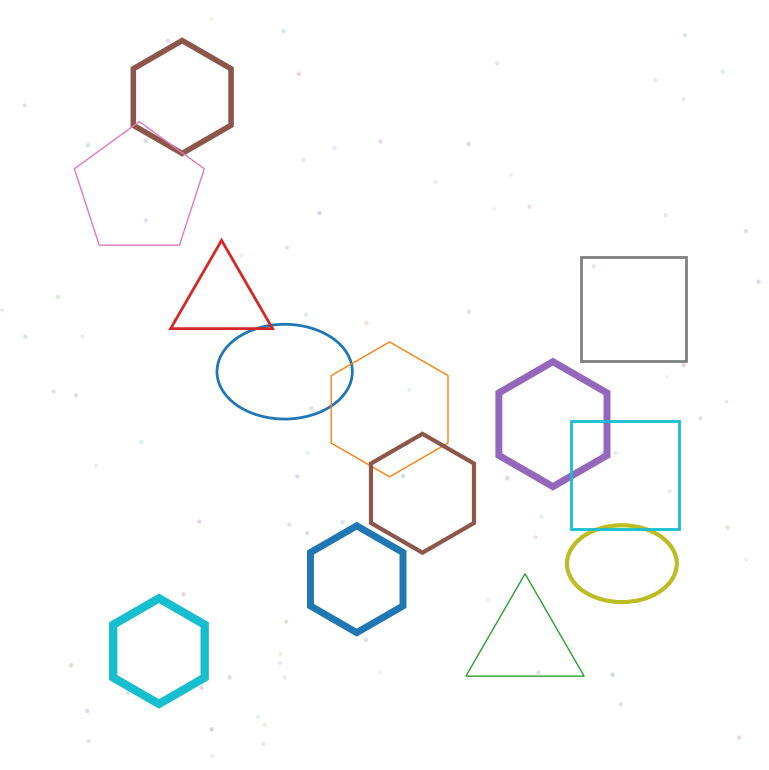[{"shape": "hexagon", "thickness": 2.5, "radius": 0.35, "center": [0.463, 0.248]}, {"shape": "oval", "thickness": 1, "radius": 0.44, "center": [0.37, 0.517]}, {"shape": "hexagon", "thickness": 0.5, "radius": 0.44, "center": [0.506, 0.468]}, {"shape": "triangle", "thickness": 0.5, "radius": 0.44, "center": [0.682, 0.166]}, {"shape": "triangle", "thickness": 1, "radius": 0.38, "center": [0.288, 0.611]}, {"shape": "hexagon", "thickness": 2.5, "radius": 0.41, "center": [0.718, 0.449]}, {"shape": "hexagon", "thickness": 1.5, "radius": 0.39, "center": [0.549, 0.359]}, {"shape": "hexagon", "thickness": 2, "radius": 0.37, "center": [0.237, 0.874]}, {"shape": "pentagon", "thickness": 0.5, "radius": 0.44, "center": [0.181, 0.753]}, {"shape": "square", "thickness": 1, "radius": 0.34, "center": [0.823, 0.598]}, {"shape": "oval", "thickness": 1.5, "radius": 0.36, "center": [0.808, 0.268]}, {"shape": "hexagon", "thickness": 3, "radius": 0.34, "center": [0.206, 0.154]}, {"shape": "square", "thickness": 1, "radius": 0.35, "center": [0.812, 0.383]}]